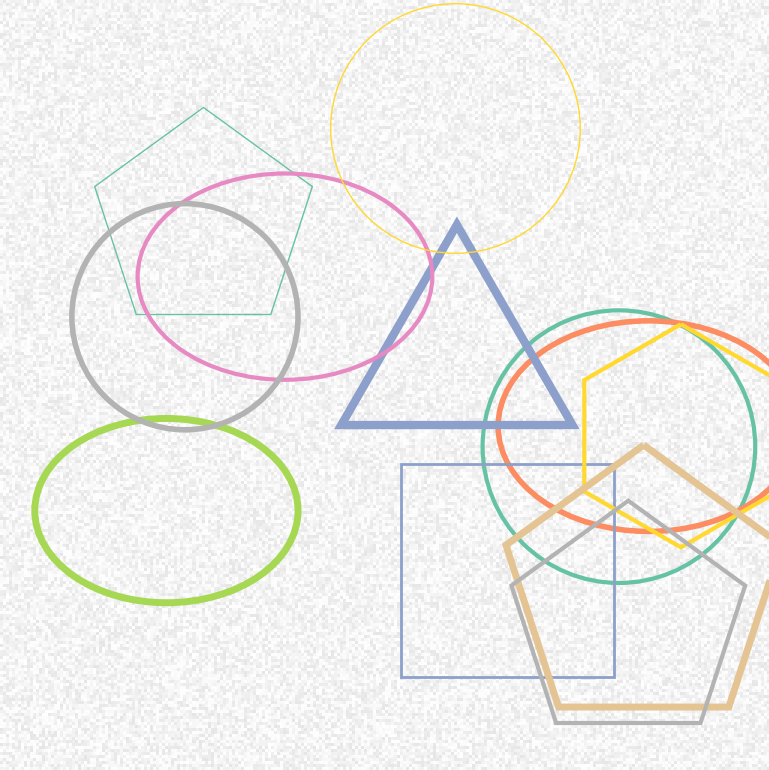[{"shape": "pentagon", "thickness": 0.5, "radius": 0.74, "center": [0.264, 0.712]}, {"shape": "circle", "thickness": 1.5, "radius": 0.89, "center": [0.804, 0.42]}, {"shape": "oval", "thickness": 2, "radius": 0.98, "center": [0.842, 0.447]}, {"shape": "triangle", "thickness": 3, "radius": 0.87, "center": [0.593, 0.535]}, {"shape": "square", "thickness": 1, "radius": 0.69, "center": [0.659, 0.259]}, {"shape": "oval", "thickness": 1.5, "radius": 0.96, "center": [0.37, 0.641]}, {"shape": "oval", "thickness": 2.5, "radius": 0.85, "center": [0.216, 0.337]}, {"shape": "circle", "thickness": 0.5, "radius": 0.81, "center": [0.592, 0.833]}, {"shape": "hexagon", "thickness": 1.5, "radius": 0.72, "center": [0.884, 0.434]}, {"shape": "pentagon", "thickness": 2.5, "radius": 0.94, "center": [0.836, 0.234]}, {"shape": "pentagon", "thickness": 1.5, "radius": 0.8, "center": [0.816, 0.19]}, {"shape": "circle", "thickness": 2, "radius": 0.73, "center": [0.24, 0.589]}]